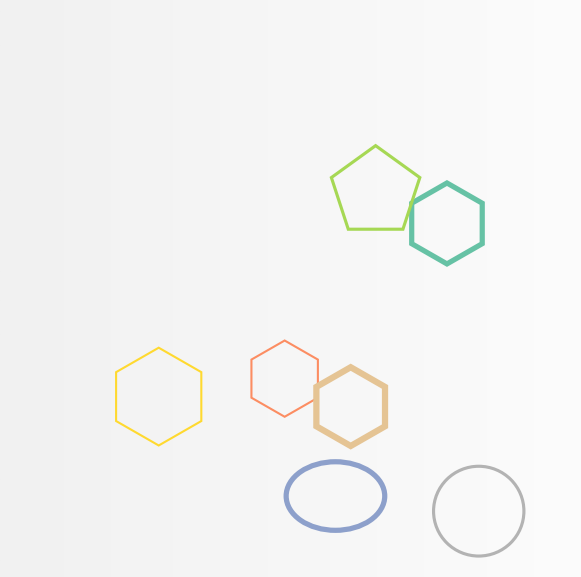[{"shape": "hexagon", "thickness": 2.5, "radius": 0.35, "center": [0.769, 0.612]}, {"shape": "hexagon", "thickness": 1, "radius": 0.33, "center": [0.49, 0.343]}, {"shape": "oval", "thickness": 2.5, "radius": 0.42, "center": [0.577, 0.14]}, {"shape": "pentagon", "thickness": 1.5, "radius": 0.4, "center": [0.646, 0.667]}, {"shape": "hexagon", "thickness": 1, "radius": 0.42, "center": [0.273, 0.312]}, {"shape": "hexagon", "thickness": 3, "radius": 0.34, "center": [0.603, 0.295]}, {"shape": "circle", "thickness": 1.5, "radius": 0.39, "center": [0.824, 0.114]}]